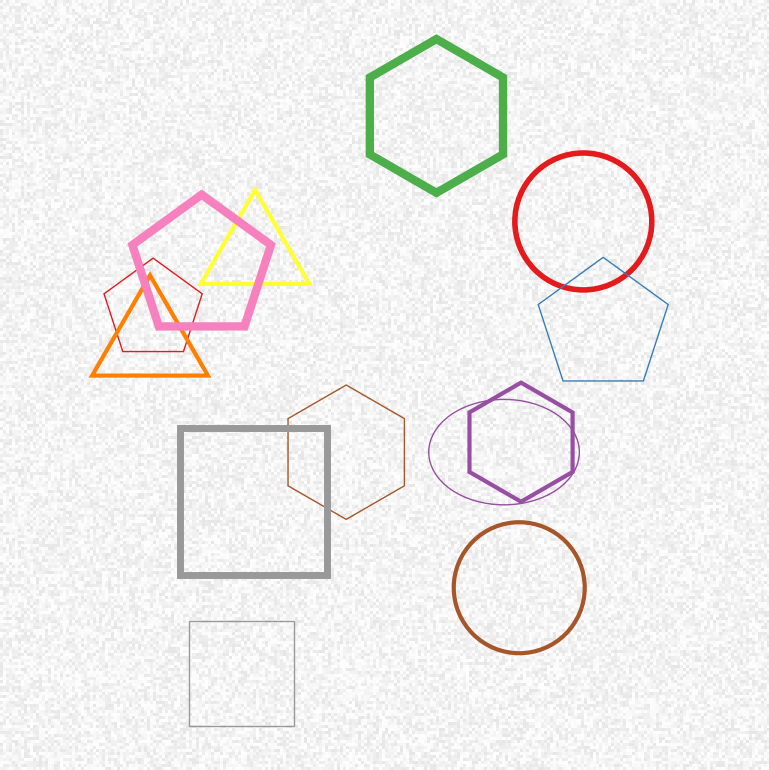[{"shape": "pentagon", "thickness": 0.5, "radius": 0.34, "center": [0.199, 0.598]}, {"shape": "circle", "thickness": 2, "radius": 0.44, "center": [0.758, 0.712]}, {"shape": "pentagon", "thickness": 0.5, "radius": 0.44, "center": [0.783, 0.577]}, {"shape": "hexagon", "thickness": 3, "radius": 0.5, "center": [0.567, 0.849]}, {"shape": "hexagon", "thickness": 1.5, "radius": 0.39, "center": [0.677, 0.426]}, {"shape": "oval", "thickness": 0.5, "radius": 0.49, "center": [0.655, 0.413]}, {"shape": "triangle", "thickness": 1.5, "radius": 0.43, "center": [0.195, 0.556]}, {"shape": "triangle", "thickness": 1.5, "radius": 0.41, "center": [0.331, 0.672]}, {"shape": "circle", "thickness": 1.5, "radius": 0.43, "center": [0.674, 0.237]}, {"shape": "hexagon", "thickness": 0.5, "radius": 0.44, "center": [0.45, 0.413]}, {"shape": "pentagon", "thickness": 3, "radius": 0.47, "center": [0.262, 0.653]}, {"shape": "square", "thickness": 0.5, "radius": 0.34, "center": [0.314, 0.125]}, {"shape": "square", "thickness": 2.5, "radius": 0.48, "center": [0.329, 0.348]}]